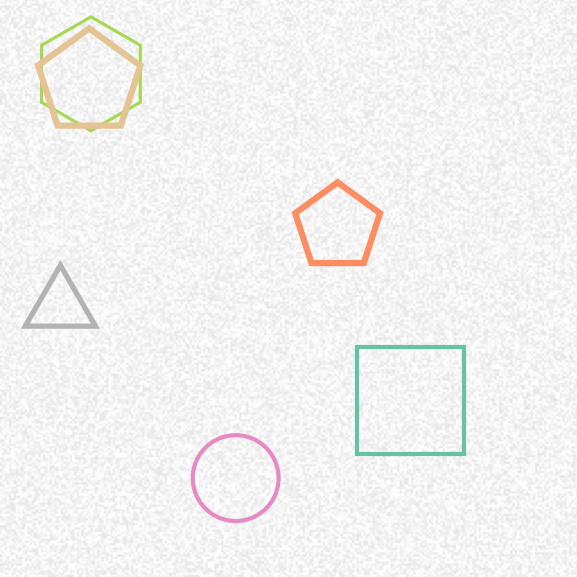[{"shape": "square", "thickness": 2, "radius": 0.46, "center": [0.711, 0.305]}, {"shape": "pentagon", "thickness": 3, "radius": 0.39, "center": [0.585, 0.606]}, {"shape": "circle", "thickness": 2, "radius": 0.37, "center": [0.408, 0.171]}, {"shape": "hexagon", "thickness": 1.5, "radius": 0.49, "center": [0.157, 0.871]}, {"shape": "pentagon", "thickness": 3, "radius": 0.47, "center": [0.154, 0.857]}, {"shape": "triangle", "thickness": 2.5, "radius": 0.35, "center": [0.105, 0.469]}]